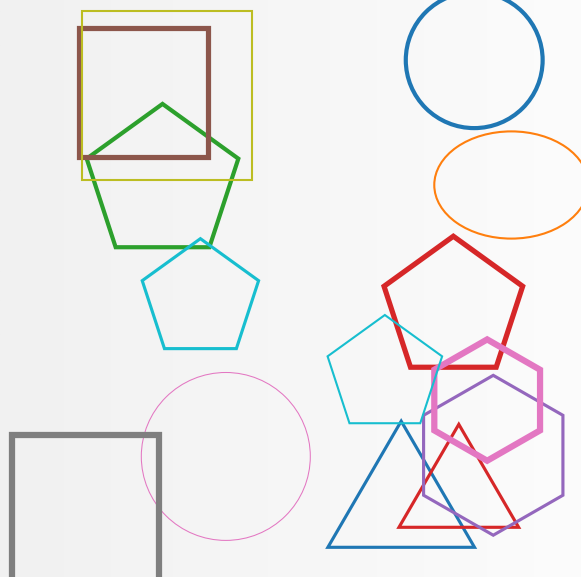[{"shape": "circle", "thickness": 2, "radius": 0.59, "center": [0.816, 0.895]}, {"shape": "triangle", "thickness": 1.5, "radius": 0.73, "center": [0.69, 0.124]}, {"shape": "oval", "thickness": 1, "radius": 0.66, "center": [0.88, 0.679]}, {"shape": "pentagon", "thickness": 2, "radius": 0.69, "center": [0.28, 0.682]}, {"shape": "triangle", "thickness": 1.5, "radius": 0.59, "center": [0.789, 0.146]}, {"shape": "pentagon", "thickness": 2.5, "radius": 0.63, "center": [0.78, 0.465]}, {"shape": "hexagon", "thickness": 1.5, "radius": 0.69, "center": [0.849, 0.211]}, {"shape": "square", "thickness": 2.5, "radius": 0.56, "center": [0.247, 0.839]}, {"shape": "circle", "thickness": 0.5, "radius": 0.73, "center": [0.388, 0.209]}, {"shape": "hexagon", "thickness": 3, "radius": 0.53, "center": [0.838, 0.306]}, {"shape": "square", "thickness": 3, "radius": 0.63, "center": [0.147, 0.12]}, {"shape": "square", "thickness": 1, "radius": 0.73, "center": [0.287, 0.834]}, {"shape": "pentagon", "thickness": 1.5, "radius": 0.53, "center": [0.345, 0.481]}, {"shape": "pentagon", "thickness": 1, "radius": 0.52, "center": [0.662, 0.35]}]